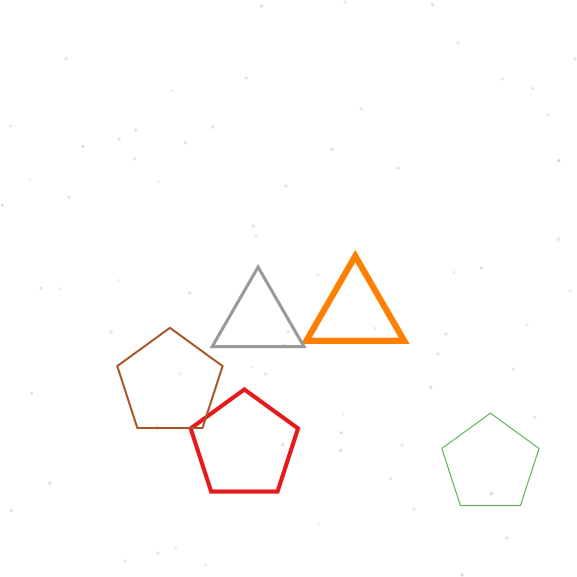[{"shape": "pentagon", "thickness": 2, "radius": 0.49, "center": [0.423, 0.227]}, {"shape": "pentagon", "thickness": 0.5, "radius": 0.44, "center": [0.849, 0.195]}, {"shape": "triangle", "thickness": 3, "radius": 0.49, "center": [0.615, 0.458]}, {"shape": "pentagon", "thickness": 1, "radius": 0.48, "center": [0.294, 0.336]}, {"shape": "triangle", "thickness": 1.5, "radius": 0.46, "center": [0.447, 0.445]}]